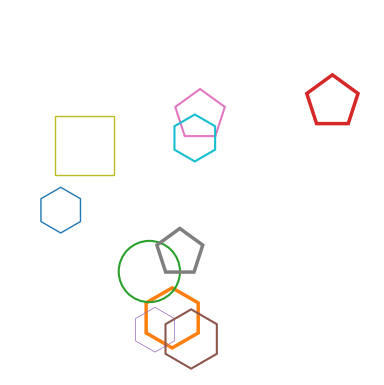[{"shape": "hexagon", "thickness": 1, "radius": 0.3, "center": [0.158, 0.454]}, {"shape": "hexagon", "thickness": 2.5, "radius": 0.39, "center": [0.447, 0.174]}, {"shape": "circle", "thickness": 1.5, "radius": 0.4, "center": [0.388, 0.295]}, {"shape": "pentagon", "thickness": 2.5, "radius": 0.35, "center": [0.863, 0.736]}, {"shape": "hexagon", "thickness": 0.5, "radius": 0.29, "center": [0.402, 0.144]}, {"shape": "hexagon", "thickness": 1.5, "radius": 0.38, "center": [0.497, 0.119]}, {"shape": "pentagon", "thickness": 1.5, "radius": 0.34, "center": [0.52, 0.701]}, {"shape": "pentagon", "thickness": 2.5, "radius": 0.31, "center": [0.467, 0.344]}, {"shape": "square", "thickness": 1, "radius": 0.38, "center": [0.219, 0.622]}, {"shape": "hexagon", "thickness": 1.5, "radius": 0.3, "center": [0.506, 0.642]}]